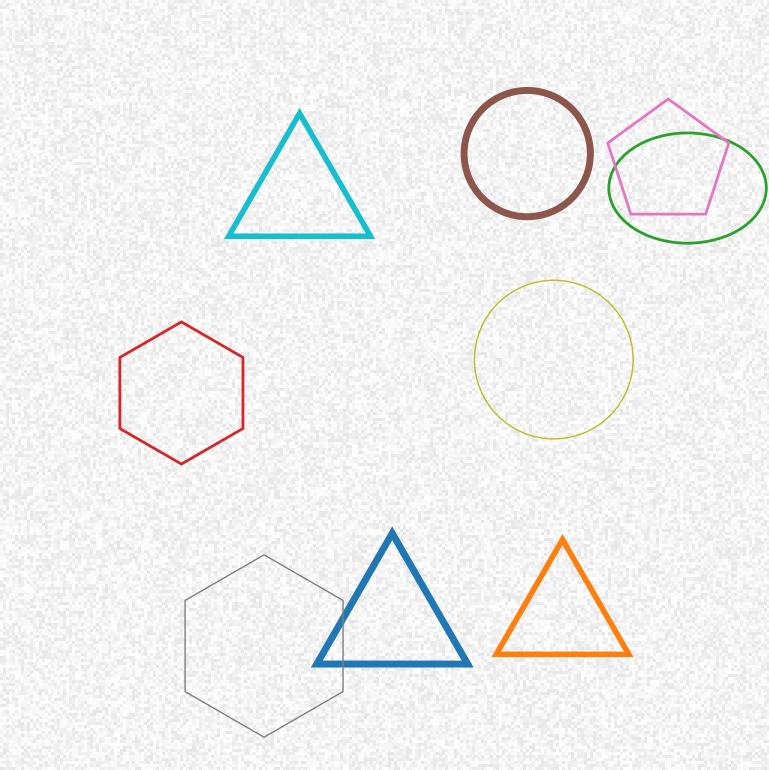[{"shape": "triangle", "thickness": 2.5, "radius": 0.57, "center": [0.509, 0.194]}, {"shape": "triangle", "thickness": 2, "radius": 0.5, "center": [0.731, 0.2]}, {"shape": "oval", "thickness": 1, "radius": 0.51, "center": [0.893, 0.756]}, {"shape": "hexagon", "thickness": 1, "radius": 0.46, "center": [0.236, 0.49]}, {"shape": "circle", "thickness": 2.5, "radius": 0.41, "center": [0.685, 0.801]}, {"shape": "pentagon", "thickness": 1, "radius": 0.41, "center": [0.868, 0.789]}, {"shape": "hexagon", "thickness": 0.5, "radius": 0.59, "center": [0.343, 0.161]}, {"shape": "circle", "thickness": 0.5, "radius": 0.52, "center": [0.719, 0.533]}, {"shape": "triangle", "thickness": 2, "radius": 0.53, "center": [0.389, 0.746]}]